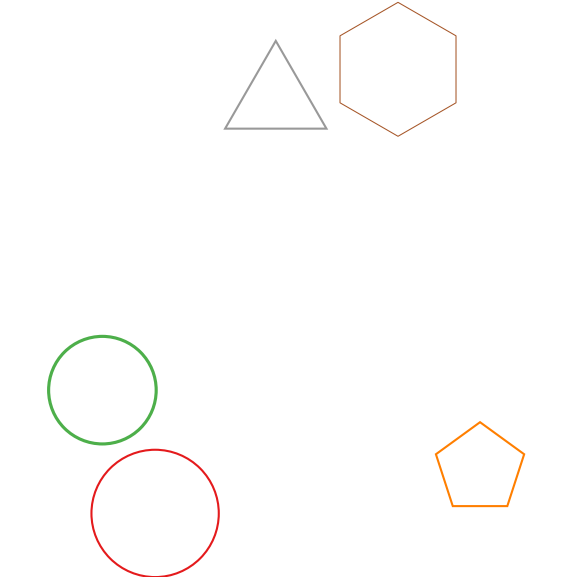[{"shape": "circle", "thickness": 1, "radius": 0.55, "center": [0.269, 0.11]}, {"shape": "circle", "thickness": 1.5, "radius": 0.47, "center": [0.177, 0.324]}, {"shape": "pentagon", "thickness": 1, "radius": 0.4, "center": [0.831, 0.188]}, {"shape": "hexagon", "thickness": 0.5, "radius": 0.58, "center": [0.689, 0.879]}, {"shape": "triangle", "thickness": 1, "radius": 0.51, "center": [0.478, 0.827]}]